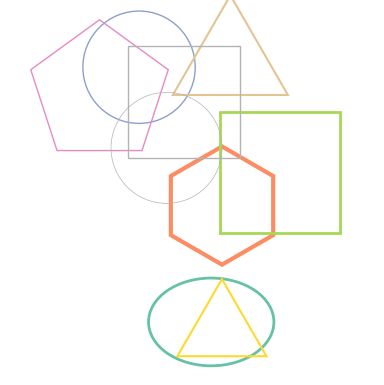[{"shape": "oval", "thickness": 2, "radius": 0.81, "center": [0.549, 0.164]}, {"shape": "hexagon", "thickness": 3, "radius": 0.77, "center": [0.577, 0.466]}, {"shape": "circle", "thickness": 1, "radius": 0.73, "center": [0.361, 0.825]}, {"shape": "pentagon", "thickness": 1, "radius": 0.94, "center": [0.258, 0.761]}, {"shape": "square", "thickness": 2, "radius": 0.78, "center": [0.727, 0.551]}, {"shape": "triangle", "thickness": 1.5, "radius": 0.67, "center": [0.576, 0.142]}, {"shape": "triangle", "thickness": 1.5, "radius": 0.86, "center": [0.598, 0.84]}, {"shape": "circle", "thickness": 0.5, "radius": 0.72, "center": [0.433, 0.616]}, {"shape": "square", "thickness": 1, "radius": 0.73, "center": [0.477, 0.736]}]